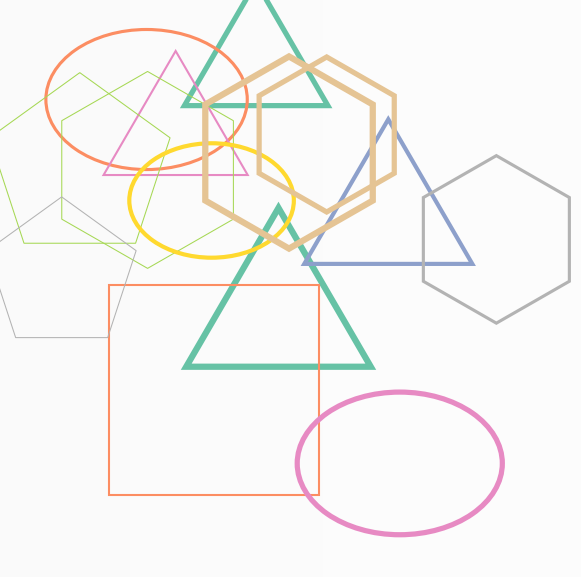[{"shape": "triangle", "thickness": 3, "radius": 0.92, "center": [0.479, 0.456]}, {"shape": "triangle", "thickness": 2.5, "radius": 0.71, "center": [0.441, 0.887]}, {"shape": "square", "thickness": 1, "radius": 0.91, "center": [0.368, 0.324]}, {"shape": "oval", "thickness": 1.5, "radius": 0.87, "center": [0.252, 0.827]}, {"shape": "triangle", "thickness": 2, "radius": 0.83, "center": [0.668, 0.626]}, {"shape": "triangle", "thickness": 1, "radius": 0.72, "center": [0.302, 0.768]}, {"shape": "oval", "thickness": 2.5, "radius": 0.88, "center": [0.688, 0.197]}, {"shape": "pentagon", "thickness": 0.5, "radius": 0.82, "center": [0.137, 0.71]}, {"shape": "hexagon", "thickness": 0.5, "radius": 0.85, "center": [0.254, 0.705]}, {"shape": "oval", "thickness": 2, "radius": 0.71, "center": [0.364, 0.652]}, {"shape": "hexagon", "thickness": 3, "radius": 0.83, "center": [0.497, 0.735]}, {"shape": "hexagon", "thickness": 2.5, "radius": 0.67, "center": [0.562, 0.766]}, {"shape": "pentagon", "thickness": 0.5, "radius": 0.67, "center": [0.106, 0.523]}, {"shape": "hexagon", "thickness": 1.5, "radius": 0.73, "center": [0.854, 0.585]}]